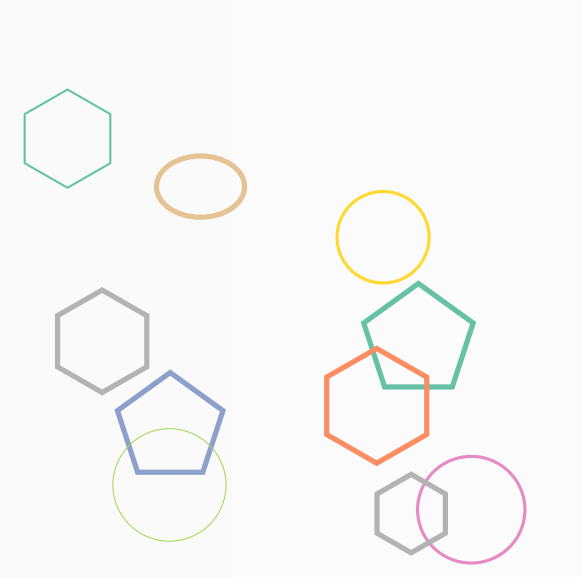[{"shape": "hexagon", "thickness": 1, "radius": 0.43, "center": [0.116, 0.759]}, {"shape": "pentagon", "thickness": 2.5, "radius": 0.49, "center": [0.72, 0.409]}, {"shape": "hexagon", "thickness": 2.5, "radius": 0.5, "center": [0.648, 0.296]}, {"shape": "pentagon", "thickness": 2.5, "radius": 0.48, "center": [0.293, 0.259]}, {"shape": "circle", "thickness": 1.5, "radius": 0.46, "center": [0.811, 0.117]}, {"shape": "circle", "thickness": 0.5, "radius": 0.49, "center": [0.292, 0.159]}, {"shape": "circle", "thickness": 1.5, "radius": 0.4, "center": [0.659, 0.588]}, {"shape": "oval", "thickness": 2.5, "radius": 0.38, "center": [0.345, 0.676]}, {"shape": "hexagon", "thickness": 2.5, "radius": 0.34, "center": [0.707, 0.11]}, {"shape": "hexagon", "thickness": 2.5, "radius": 0.44, "center": [0.176, 0.408]}]